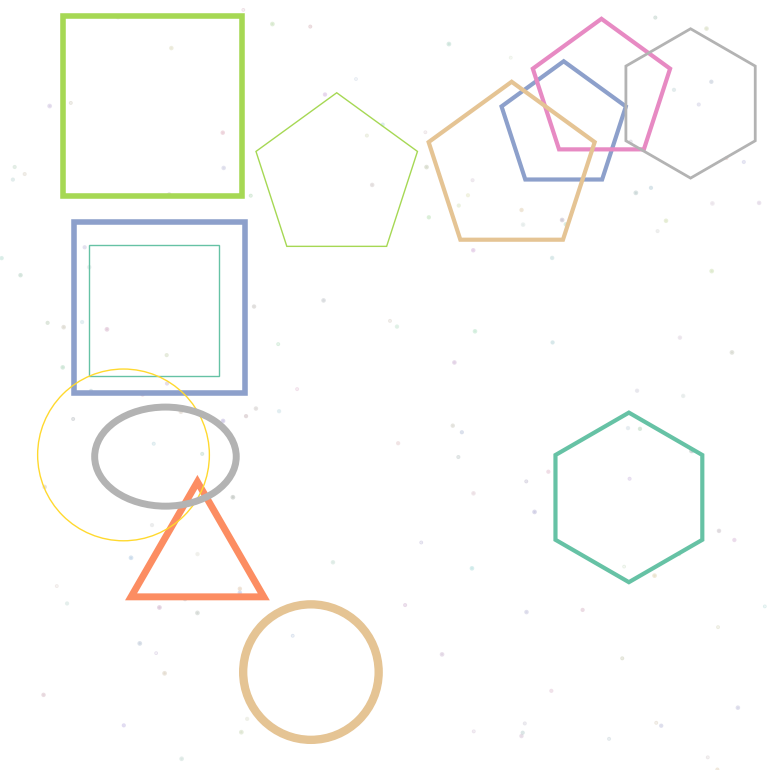[{"shape": "square", "thickness": 0.5, "radius": 0.42, "center": [0.2, 0.597]}, {"shape": "hexagon", "thickness": 1.5, "radius": 0.55, "center": [0.817, 0.354]}, {"shape": "triangle", "thickness": 2.5, "radius": 0.5, "center": [0.256, 0.275]}, {"shape": "pentagon", "thickness": 1.5, "radius": 0.42, "center": [0.732, 0.836]}, {"shape": "square", "thickness": 2, "radius": 0.56, "center": [0.207, 0.601]}, {"shape": "pentagon", "thickness": 1.5, "radius": 0.47, "center": [0.781, 0.882]}, {"shape": "square", "thickness": 2, "radius": 0.58, "center": [0.199, 0.862]}, {"shape": "pentagon", "thickness": 0.5, "radius": 0.55, "center": [0.437, 0.769]}, {"shape": "circle", "thickness": 0.5, "radius": 0.56, "center": [0.16, 0.409]}, {"shape": "pentagon", "thickness": 1.5, "radius": 0.57, "center": [0.664, 0.78]}, {"shape": "circle", "thickness": 3, "radius": 0.44, "center": [0.404, 0.127]}, {"shape": "oval", "thickness": 2.5, "radius": 0.46, "center": [0.215, 0.407]}, {"shape": "hexagon", "thickness": 1, "radius": 0.48, "center": [0.897, 0.866]}]